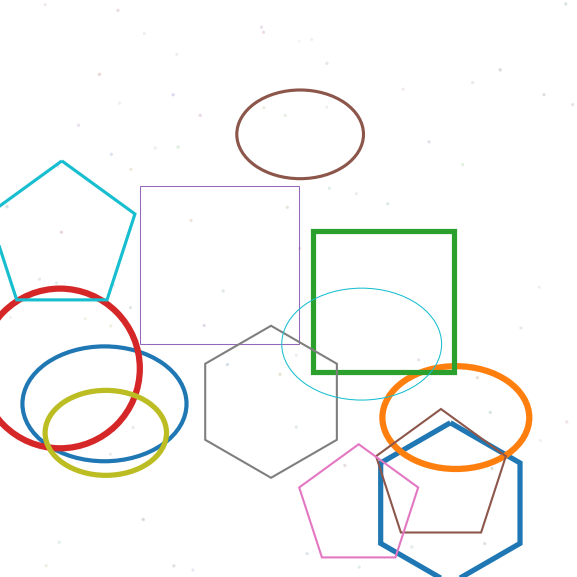[{"shape": "hexagon", "thickness": 2.5, "radius": 0.7, "center": [0.78, 0.128]}, {"shape": "oval", "thickness": 2, "radius": 0.71, "center": [0.181, 0.3]}, {"shape": "oval", "thickness": 3, "radius": 0.64, "center": [0.789, 0.276]}, {"shape": "square", "thickness": 2.5, "radius": 0.61, "center": [0.664, 0.477]}, {"shape": "circle", "thickness": 3, "radius": 0.69, "center": [0.104, 0.361]}, {"shape": "square", "thickness": 0.5, "radius": 0.68, "center": [0.38, 0.54]}, {"shape": "oval", "thickness": 1.5, "radius": 0.55, "center": [0.52, 0.767]}, {"shape": "pentagon", "thickness": 1, "radius": 0.59, "center": [0.764, 0.173]}, {"shape": "pentagon", "thickness": 1, "radius": 0.54, "center": [0.621, 0.122]}, {"shape": "hexagon", "thickness": 1, "radius": 0.66, "center": [0.469, 0.303]}, {"shape": "oval", "thickness": 2.5, "radius": 0.53, "center": [0.183, 0.25]}, {"shape": "pentagon", "thickness": 1.5, "radius": 0.67, "center": [0.107, 0.587]}, {"shape": "oval", "thickness": 0.5, "radius": 0.69, "center": [0.626, 0.403]}]